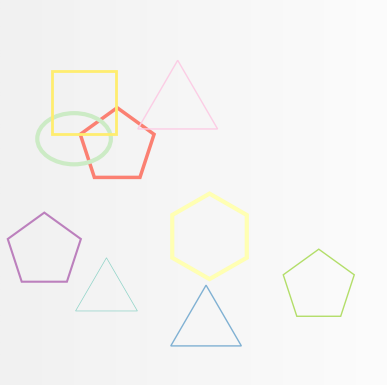[{"shape": "triangle", "thickness": 0.5, "radius": 0.46, "center": [0.275, 0.238]}, {"shape": "hexagon", "thickness": 3, "radius": 0.56, "center": [0.541, 0.386]}, {"shape": "pentagon", "thickness": 2.5, "radius": 0.5, "center": [0.302, 0.62]}, {"shape": "triangle", "thickness": 1, "radius": 0.53, "center": [0.532, 0.154]}, {"shape": "pentagon", "thickness": 1, "radius": 0.48, "center": [0.823, 0.256]}, {"shape": "triangle", "thickness": 1, "radius": 0.59, "center": [0.459, 0.724]}, {"shape": "pentagon", "thickness": 1.5, "radius": 0.5, "center": [0.114, 0.349]}, {"shape": "oval", "thickness": 3, "radius": 0.47, "center": [0.191, 0.64]}, {"shape": "square", "thickness": 2, "radius": 0.41, "center": [0.216, 0.735]}]